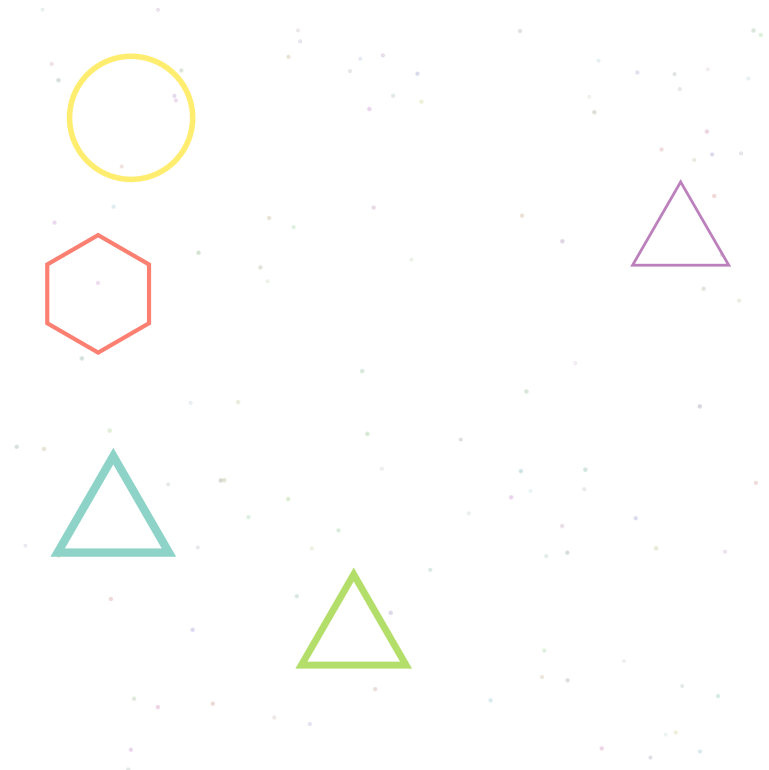[{"shape": "triangle", "thickness": 3, "radius": 0.42, "center": [0.147, 0.324]}, {"shape": "hexagon", "thickness": 1.5, "radius": 0.38, "center": [0.127, 0.618]}, {"shape": "triangle", "thickness": 2.5, "radius": 0.39, "center": [0.459, 0.175]}, {"shape": "triangle", "thickness": 1, "radius": 0.36, "center": [0.884, 0.692]}, {"shape": "circle", "thickness": 2, "radius": 0.4, "center": [0.17, 0.847]}]